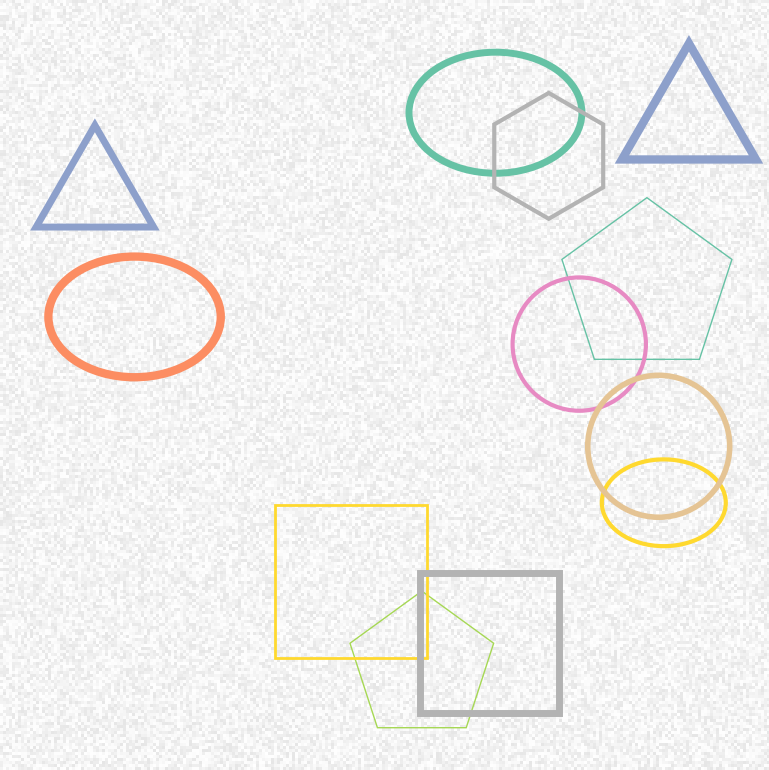[{"shape": "oval", "thickness": 2.5, "radius": 0.56, "center": [0.643, 0.854]}, {"shape": "pentagon", "thickness": 0.5, "radius": 0.58, "center": [0.84, 0.627]}, {"shape": "oval", "thickness": 3, "radius": 0.56, "center": [0.175, 0.588]}, {"shape": "triangle", "thickness": 3, "radius": 0.5, "center": [0.895, 0.843]}, {"shape": "triangle", "thickness": 2.5, "radius": 0.44, "center": [0.123, 0.749]}, {"shape": "circle", "thickness": 1.5, "radius": 0.43, "center": [0.752, 0.553]}, {"shape": "pentagon", "thickness": 0.5, "radius": 0.49, "center": [0.548, 0.134]}, {"shape": "oval", "thickness": 1.5, "radius": 0.4, "center": [0.862, 0.347]}, {"shape": "square", "thickness": 1, "radius": 0.5, "center": [0.456, 0.245]}, {"shape": "circle", "thickness": 2, "radius": 0.46, "center": [0.855, 0.42]}, {"shape": "hexagon", "thickness": 1.5, "radius": 0.41, "center": [0.713, 0.798]}, {"shape": "square", "thickness": 2.5, "radius": 0.45, "center": [0.636, 0.165]}]